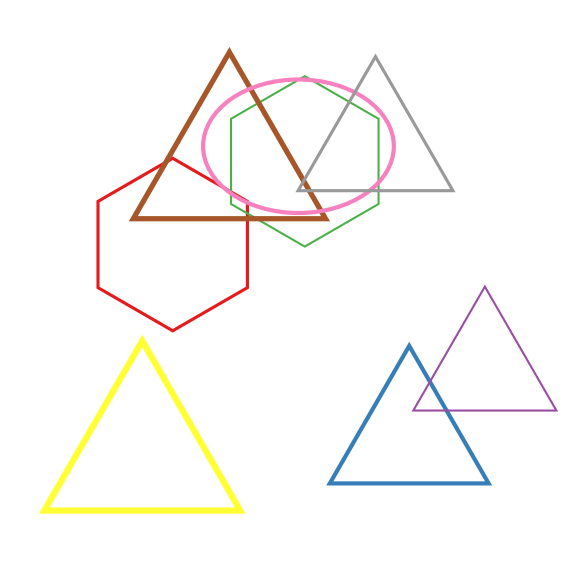[{"shape": "hexagon", "thickness": 1.5, "radius": 0.75, "center": [0.299, 0.576]}, {"shape": "triangle", "thickness": 2, "radius": 0.79, "center": [0.709, 0.241]}, {"shape": "hexagon", "thickness": 1, "radius": 0.74, "center": [0.528, 0.72]}, {"shape": "triangle", "thickness": 1, "radius": 0.72, "center": [0.84, 0.36]}, {"shape": "triangle", "thickness": 3, "radius": 0.98, "center": [0.246, 0.213]}, {"shape": "triangle", "thickness": 2.5, "radius": 0.96, "center": [0.397, 0.717]}, {"shape": "oval", "thickness": 2, "radius": 0.83, "center": [0.517, 0.746]}, {"shape": "triangle", "thickness": 1.5, "radius": 0.77, "center": [0.65, 0.746]}]